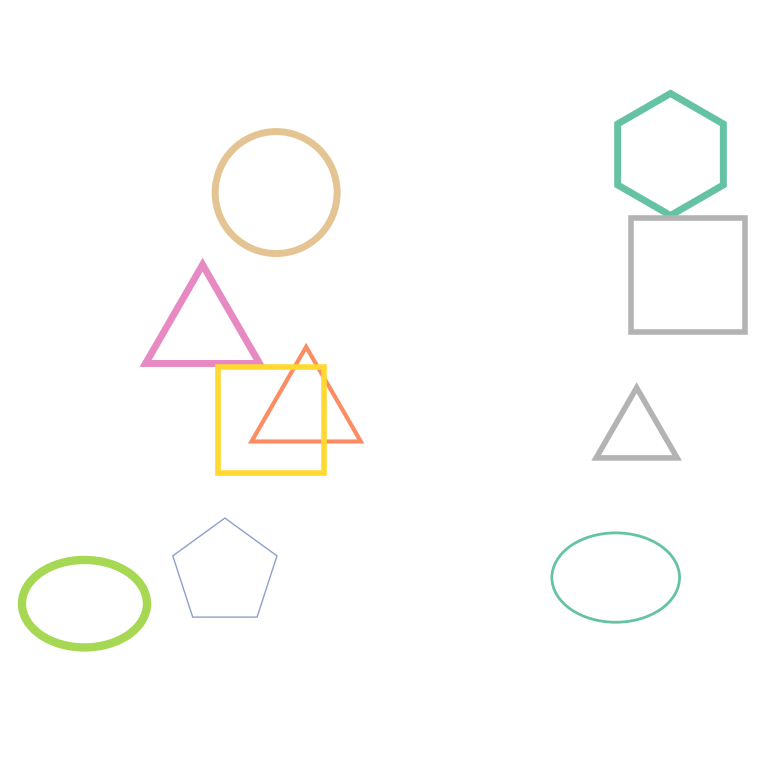[{"shape": "hexagon", "thickness": 2.5, "radius": 0.4, "center": [0.871, 0.799]}, {"shape": "oval", "thickness": 1, "radius": 0.41, "center": [0.8, 0.25]}, {"shape": "triangle", "thickness": 1.5, "radius": 0.41, "center": [0.398, 0.468]}, {"shape": "pentagon", "thickness": 0.5, "radius": 0.36, "center": [0.292, 0.256]}, {"shape": "triangle", "thickness": 2.5, "radius": 0.43, "center": [0.263, 0.571]}, {"shape": "oval", "thickness": 3, "radius": 0.41, "center": [0.11, 0.216]}, {"shape": "square", "thickness": 2, "radius": 0.35, "center": [0.352, 0.454]}, {"shape": "circle", "thickness": 2.5, "radius": 0.4, "center": [0.359, 0.75]}, {"shape": "triangle", "thickness": 2, "radius": 0.3, "center": [0.827, 0.436]}, {"shape": "square", "thickness": 2, "radius": 0.37, "center": [0.893, 0.643]}]